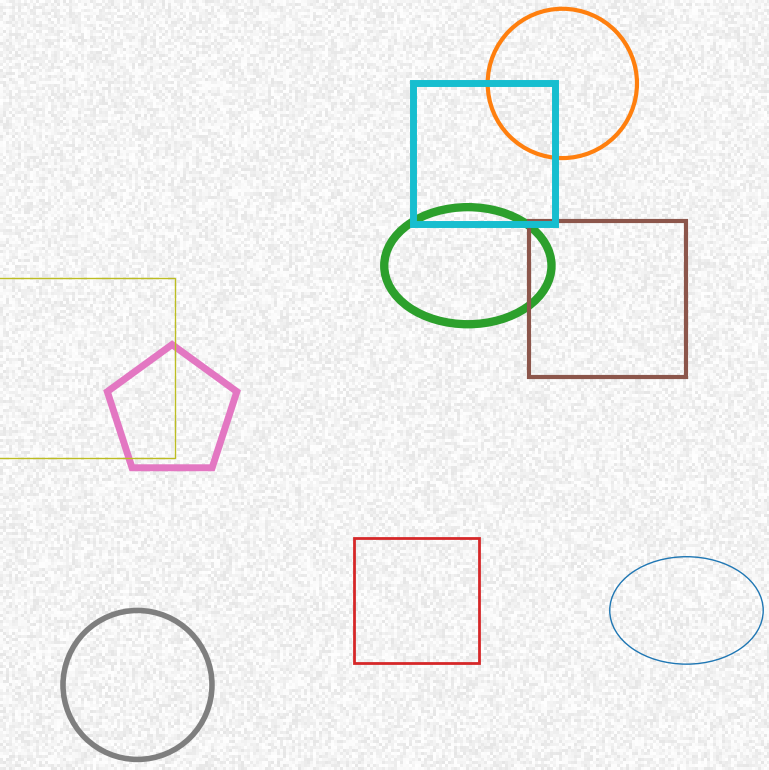[{"shape": "oval", "thickness": 0.5, "radius": 0.5, "center": [0.892, 0.207]}, {"shape": "circle", "thickness": 1.5, "radius": 0.48, "center": [0.73, 0.892]}, {"shape": "oval", "thickness": 3, "radius": 0.54, "center": [0.608, 0.655]}, {"shape": "square", "thickness": 1, "radius": 0.41, "center": [0.541, 0.22]}, {"shape": "square", "thickness": 1.5, "radius": 0.51, "center": [0.789, 0.612]}, {"shape": "pentagon", "thickness": 2.5, "radius": 0.44, "center": [0.223, 0.464]}, {"shape": "circle", "thickness": 2, "radius": 0.48, "center": [0.179, 0.11]}, {"shape": "square", "thickness": 0.5, "radius": 0.58, "center": [0.111, 0.522]}, {"shape": "square", "thickness": 2.5, "radius": 0.46, "center": [0.628, 0.801]}]